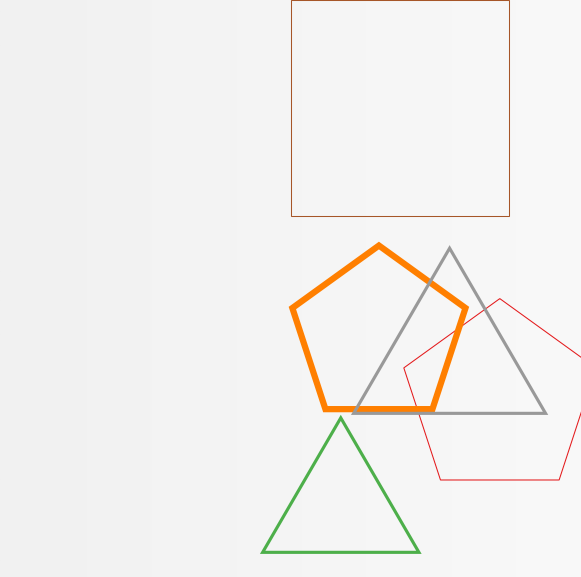[{"shape": "pentagon", "thickness": 0.5, "radius": 0.87, "center": [0.86, 0.308]}, {"shape": "triangle", "thickness": 1.5, "radius": 0.78, "center": [0.586, 0.12]}, {"shape": "pentagon", "thickness": 3, "radius": 0.78, "center": [0.652, 0.417]}, {"shape": "square", "thickness": 0.5, "radius": 0.94, "center": [0.689, 0.812]}, {"shape": "triangle", "thickness": 1.5, "radius": 0.95, "center": [0.774, 0.379]}]